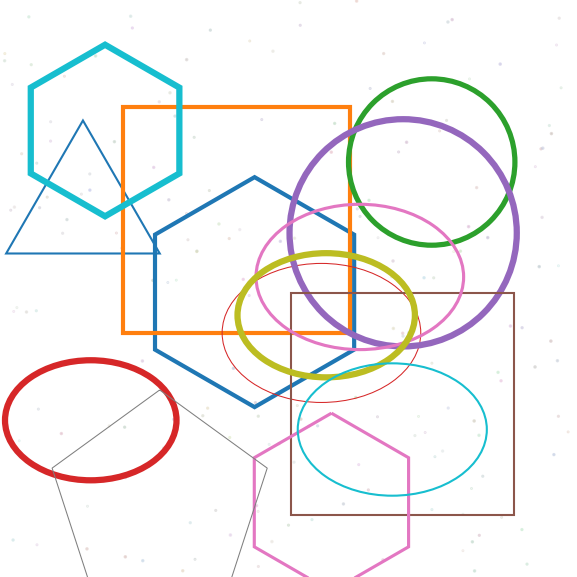[{"shape": "triangle", "thickness": 1, "radius": 0.77, "center": [0.144, 0.637]}, {"shape": "hexagon", "thickness": 2, "radius": 1.0, "center": [0.441, 0.493]}, {"shape": "square", "thickness": 2, "radius": 0.98, "center": [0.409, 0.618]}, {"shape": "circle", "thickness": 2.5, "radius": 0.72, "center": [0.748, 0.719]}, {"shape": "oval", "thickness": 0.5, "radius": 0.86, "center": [0.557, 0.423]}, {"shape": "oval", "thickness": 3, "radius": 0.74, "center": [0.157, 0.271]}, {"shape": "circle", "thickness": 3, "radius": 0.98, "center": [0.698, 0.596]}, {"shape": "square", "thickness": 1, "radius": 0.96, "center": [0.697, 0.299]}, {"shape": "oval", "thickness": 1.5, "radius": 0.9, "center": [0.623, 0.52]}, {"shape": "hexagon", "thickness": 1.5, "radius": 0.77, "center": [0.574, 0.129]}, {"shape": "pentagon", "thickness": 0.5, "radius": 0.98, "center": [0.276, 0.128]}, {"shape": "oval", "thickness": 3, "radius": 0.77, "center": [0.565, 0.453]}, {"shape": "hexagon", "thickness": 3, "radius": 0.74, "center": [0.182, 0.773]}, {"shape": "oval", "thickness": 1, "radius": 0.82, "center": [0.679, 0.255]}]